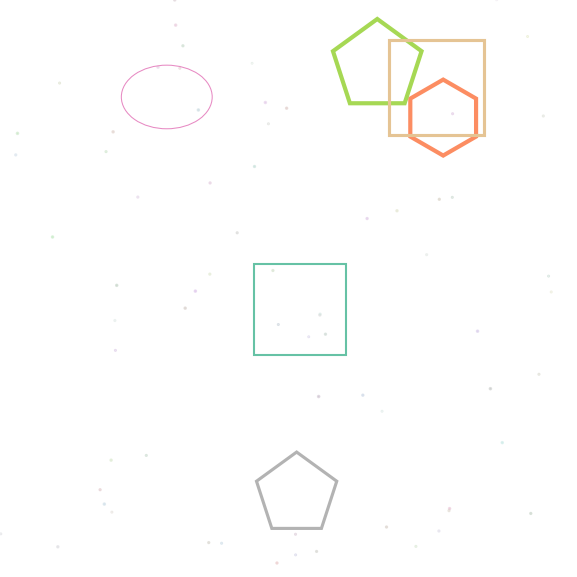[{"shape": "square", "thickness": 1, "radius": 0.39, "center": [0.52, 0.464]}, {"shape": "hexagon", "thickness": 2, "radius": 0.33, "center": [0.767, 0.796]}, {"shape": "oval", "thickness": 0.5, "radius": 0.39, "center": [0.289, 0.831]}, {"shape": "pentagon", "thickness": 2, "radius": 0.4, "center": [0.653, 0.886]}, {"shape": "square", "thickness": 1.5, "radius": 0.41, "center": [0.756, 0.848]}, {"shape": "pentagon", "thickness": 1.5, "radius": 0.37, "center": [0.514, 0.143]}]